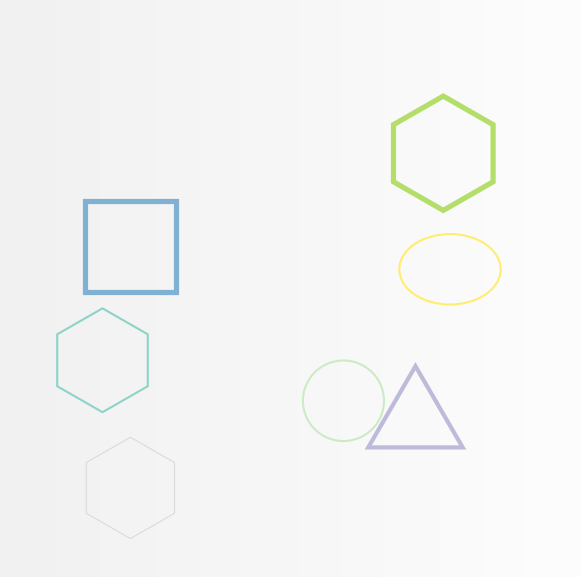[{"shape": "hexagon", "thickness": 1, "radius": 0.45, "center": [0.176, 0.375]}, {"shape": "triangle", "thickness": 2, "radius": 0.47, "center": [0.715, 0.271]}, {"shape": "square", "thickness": 2.5, "radius": 0.39, "center": [0.225, 0.572]}, {"shape": "hexagon", "thickness": 2.5, "radius": 0.49, "center": [0.763, 0.734]}, {"shape": "hexagon", "thickness": 0.5, "radius": 0.44, "center": [0.224, 0.154]}, {"shape": "circle", "thickness": 1, "radius": 0.35, "center": [0.591, 0.305]}, {"shape": "oval", "thickness": 1, "radius": 0.44, "center": [0.774, 0.533]}]